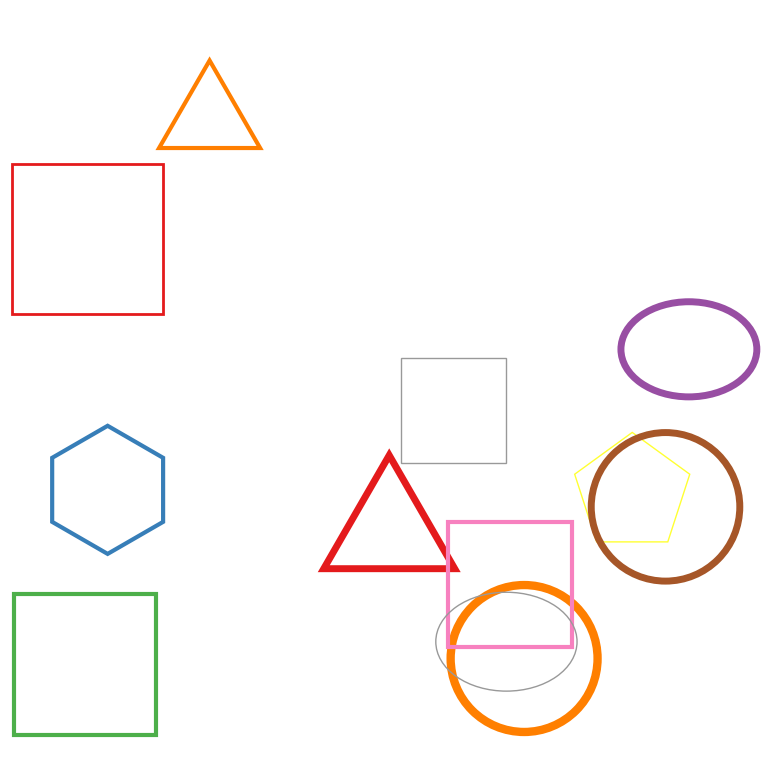[{"shape": "square", "thickness": 1, "radius": 0.49, "center": [0.114, 0.689]}, {"shape": "triangle", "thickness": 2.5, "radius": 0.49, "center": [0.505, 0.311]}, {"shape": "hexagon", "thickness": 1.5, "radius": 0.42, "center": [0.14, 0.364]}, {"shape": "square", "thickness": 1.5, "radius": 0.46, "center": [0.11, 0.137]}, {"shape": "oval", "thickness": 2.5, "radius": 0.44, "center": [0.895, 0.546]}, {"shape": "triangle", "thickness": 1.5, "radius": 0.38, "center": [0.272, 0.846]}, {"shape": "circle", "thickness": 3, "radius": 0.48, "center": [0.681, 0.145]}, {"shape": "pentagon", "thickness": 0.5, "radius": 0.39, "center": [0.821, 0.36]}, {"shape": "circle", "thickness": 2.5, "radius": 0.48, "center": [0.864, 0.342]}, {"shape": "square", "thickness": 1.5, "radius": 0.41, "center": [0.662, 0.241]}, {"shape": "square", "thickness": 0.5, "radius": 0.34, "center": [0.589, 0.467]}, {"shape": "oval", "thickness": 0.5, "radius": 0.46, "center": [0.658, 0.167]}]